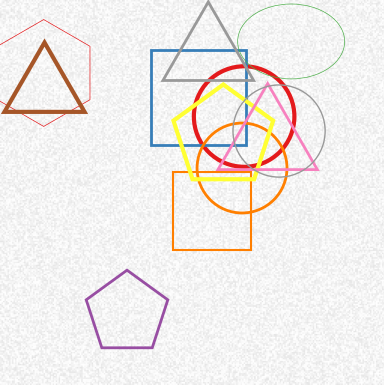[{"shape": "hexagon", "thickness": 0.5, "radius": 0.69, "center": [0.113, 0.81]}, {"shape": "circle", "thickness": 3, "radius": 0.65, "center": [0.634, 0.697]}, {"shape": "square", "thickness": 2, "radius": 0.62, "center": [0.516, 0.746]}, {"shape": "oval", "thickness": 0.5, "radius": 0.69, "center": [0.756, 0.892]}, {"shape": "pentagon", "thickness": 2, "radius": 0.56, "center": [0.33, 0.187]}, {"shape": "circle", "thickness": 2, "radius": 0.58, "center": [0.629, 0.564]}, {"shape": "square", "thickness": 1.5, "radius": 0.5, "center": [0.551, 0.452]}, {"shape": "pentagon", "thickness": 3, "radius": 0.68, "center": [0.58, 0.644]}, {"shape": "triangle", "thickness": 3, "radius": 0.6, "center": [0.116, 0.769]}, {"shape": "triangle", "thickness": 2, "radius": 0.75, "center": [0.695, 0.634]}, {"shape": "triangle", "thickness": 2, "radius": 0.68, "center": [0.541, 0.859]}, {"shape": "circle", "thickness": 1, "radius": 0.6, "center": [0.725, 0.66]}]